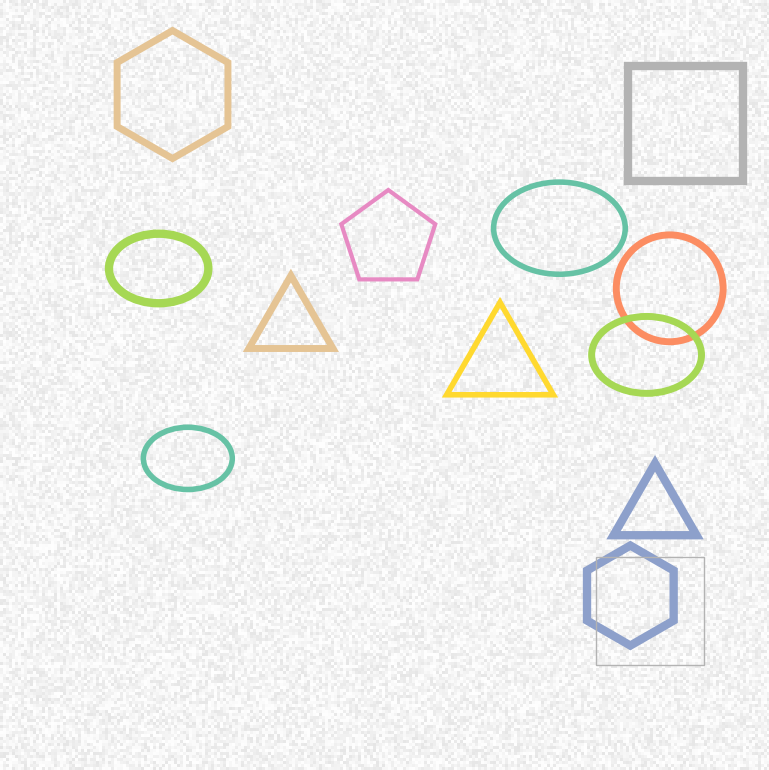[{"shape": "oval", "thickness": 2, "radius": 0.43, "center": [0.727, 0.704]}, {"shape": "oval", "thickness": 2, "radius": 0.29, "center": [0.244, 0.405]}, {"shape": "circle", "thickness": 2.5, "radius": 0.35, "center": [0.87, 0.626]}, {"shape": "hexagon", "thickness": 3, "radius": 0.32, "center": [0.819, 0.227]}, {"shape": "triangle", "thickness": 3, "radius": 0.31, "center": [0.851, 0.336]}, {"shape": "pentagon", "thickness": 1.5, "radius": 0.32, "center": [0.504, 0.689]}, {"shape": "oval", "thickness": 3, "radius": 0.32, "center": [0.206, 0.651]}, {"shape": "oval", "thickness": 2.5, "radius": 0.36, "center": [0.84, 0.539]}, {"shape": "triangle", "thickness": 2, "radius": 0.4, "center": [0.649, 0.527]}, {"shape": "hexagon", "thickness": 2.5, "radius": 0.42, "center": [0.224, 0.877]}, {"shape": "triangle", "thickness": 2.5, "radius": 0.32, "center": [0.378, 0.579]}, {"shape": "square", "thickness": 0.5, "radius": 0.35, "center": [0.844, 0.206]}, {"shape": "square", "thickness": 3, "radius": 0.37, "center": [0.89, 0.84]}]